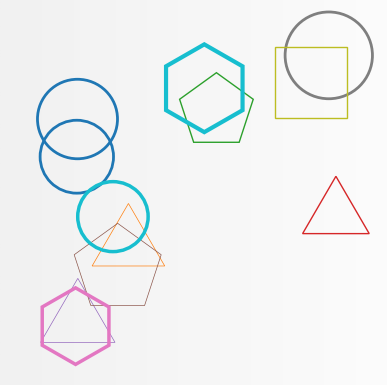[{"shape": "circle", "thickness": 2, "radius": 0.52, "center": [0.2, 0.691]}, {"shape": "circle", "thickness": 2, "radius": 0.47, "center": [0.198, 0.593]}, {"shape": "triangle", "thickness": 0.5, "radius": 0.54, "center": [0.331, 0.363]}, {"shape": "pentagon", "thickness": 1, "radius": 0.5, "center": [0.559, 0.711]}, {"shape": "triangle", "thickness": 1, "radius": 0.5, "center": [0.867, 0.443]}, {"shape": "triangle", "thickness": 0.5, "radius": 0.55, "center": [0.201, 0.166]}, {"shape": "pentagon", "thickness": 0.5, "radius": 0.59, "center": [0.304, 0.302]}, {"shape": "hexagon", "thickness": 2.5, "radius": 0.5, "center": [0.195, 0.153]}, {"shape": "circle", "thickness": 2, "radius": 0.56, "center": [0.848, 0.856]}, {"shape": "square", "thickness": 1, "radius": 0.46, "center": [0.802, 0.785]}, {"shape": "hexagon", "thickness": 3, "radius": 0.57, "center": [0.527, 0.771]}, {"shape": "circle", "thickness": 2.5, "radius": 0.45, "center": [0.291, 0.437]}]